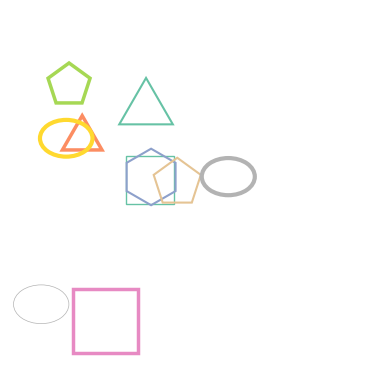[{"shape": "triangle", "thickness": 1.5, "radius": 0.4, "center": [0.379, 0.717]}, {"shape": "square", "thickness": 1, "radius": 0.31, "center": [0.39, 0.533]}, {"shape": "triangle", "thickness": 2.5, "radius": 0.3, "center": [0.213, 0.64]}, {"shape": "hexagon", "thickness": 1.5, "radius": 0.37, "center": [0.392, 0.54]}, {"shape": "square", "thickness": 2.5, "radius": 0.42, "center": [0.274, 0.166]}, {"shape": "pentagon", "thickness": 2.5, "radius": 0.29, "center": [0.179, 0.779]}, {"shape": "oval", "thickness": 3, "radius": 0.34, "center": [0.172, 0.641]}, {"shape": "pentagon", "thickness": 1.5, "radius": 0.32, "center": [0.46, 0.526]}, {"shape": "oval", "thickness": 0.5, "radius": 0.36, "center": [0.107, 0.21]}, {"shape": "oval", "thickness": 3, "radius": 0.34, "center": [0.593, 0.541]}]